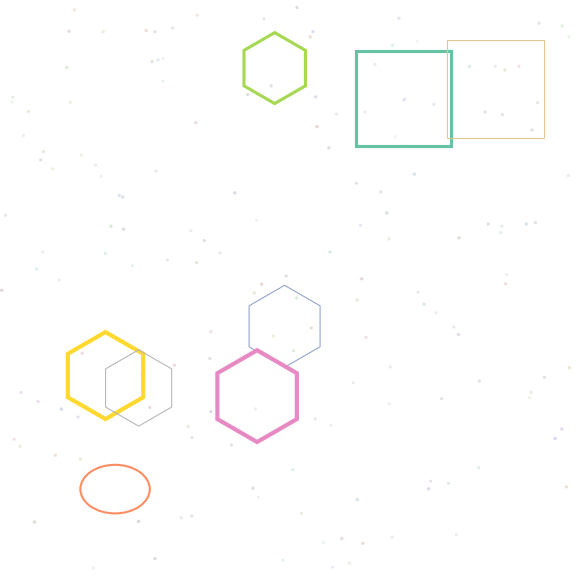[{"shape": "square", "thickness": 1.5, "radius": 0.41, "center": [0.698, 0.828]}, {"shape": "oval", "thickness": 1, "radius": 0.3, "center": [0.199, 0.152]}, {"shape": "hexagon", "thickness": 0.5, "radius": 0.35, "center": [0.493, 0.434]}, {"shape": "hexagon", "thickness": 2, "radius": 0.4, "center": [0.445, 0.313]}, {"shape": "hexagon", "thickness": 1.5, "radius": 0.31, "center": [0.476, 0.881]}, {"shape": "hexagon", "thickness": 2, "radius": 0.38, "center": [0.183, 0.349]}, {"shape": "square", "thickness": 0.5, "radius": 0.42, "center": [0.858, 0.846]}, {"shape": "hexagon", "thickness": 0.5, "radius": 0.33, "center": [0.24, 0.327]}]